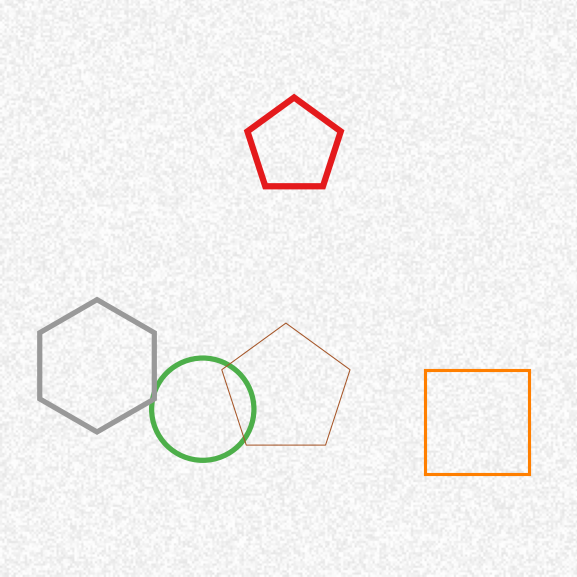[{"shape": "pentagon", "thickness": 3, "radius": 0.42, "center": [0.509, 0.745]}, {"shape": "circle", "thickness": 2.5, "radius": 0.44, "center": [0.351, 0.291]}, {"shape": "square", "thickness": 1.5, "radius": 0.45, "center": [0.825, 0.268]}, {"shape": "pentagon", "thickness": 0.5, "radius": 0.58, "center": [0.495, 0.323]}, {"shape": "hexagon", "thickness": 2.5, "radius": 0.57, "center": [0.168, 0.366]}]